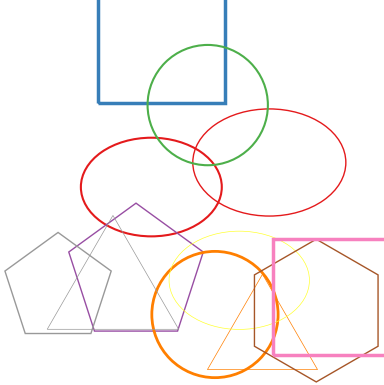[{"shape": "oval", "thickness": 1, "radius": 0.99, "center": [0.7, 0.578]}, {"shape": "oval", "thickness": 1.5, "radius": 0.92, "center": [0.393, 0.514]}, {"shape": "square", "thickness": 2.5, "radius": 0.82, "center": [0.42, 0.898]}, {"shape": "circle", "thickness": 1.5, "radius": 0.78, "center": [0.54, 0.727]}, {"shape": "pentagon", "thickness": 1, "radius": 0.92, "center": [0.353, 0.289]}, {"shape": "triangle", "thickness": 0.5, "radius": 0.83, "center": [0.682, 0.123]}, {"shape": "circle", "thickness": 2, "radius": 0.82, "center": [0.558, 0.183]}, {"shape": "oval", "thickness": 0.5, "radius": 0.91, "center": [0.621, 0.272]}, {"shape": "hexagon", "thickness": 1, "radius": 0.93, "center": [0.821, 0.193]}, {"shape": "square", "thickness": 2.5, "radius": 0.75, "center": [0.858, 0.228]}, {"shape": "pentagon", "thickness": 1, "radius": 0.73, "center": [0.151, 0.251]}, {"shape": "triangle", "thickness": 0.5, "radius": 0.99, "center": [0.293, 0.243]}]